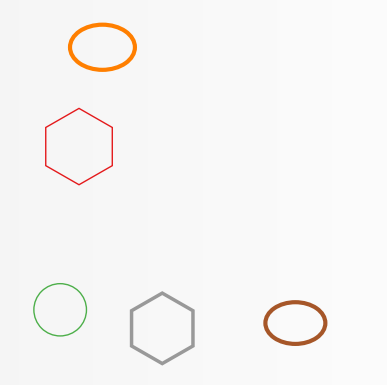[{"shape": "hexagon", "thickness": 1, "radius": 0.5, "center": [0.204, 0.619]}, {"shape": "circle", "thickness": 1, "radius": 0.34, "center": [0.155, 0.195]}, {"shape": "oval", "thickness": 3, "radius": 0.42, "center": [0.264, 0.877]}, {"shape": "oval", "thickness": 3, "radius": 0.39, "center": [0.762, 0.161]}, {"shape": "hexagon", "thickness": 2.5, "radius": 0.46, "center": [0.419, 0.147]}]